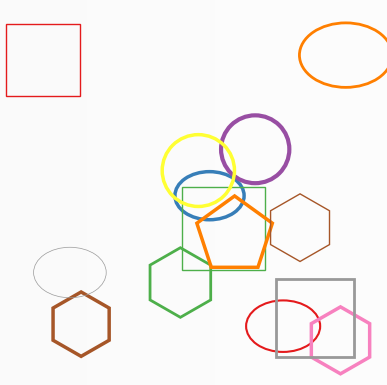[{"shape": "oval", "thickness": 1.5, "radius": 0.48, "center": [0.731, 0.153]}, {"shape": "square", "thickness": 1, "radius": 0.47, "center": [0.111, 0.844]}, {"shape": "oval", "thickness": 2.5, "radius": 0.45, "center": [0.541, 0.492]}, {"shape": "hexagon", "thickness": 2, "radius": 0.45, "center": [0.465, 0.266]}, {"shape": "square", "thickness": 1, "radius": 0.54, "center": [0.576, 0.406]}, {"shape": "circle", "thickness": 3, "radius": 0.44, "center": [0.659, 0.612]}, {"shape": "pentagon", "thickness": 2.5, "radius": 0.51, "center": [0.605, 0.389]}, {"shape": "oval", "thickness": 2, "radius": 0.6, "center": [0.892, 0.857]}, {"shape": "circle", "thickness": 2.5, "radius": 0.47, "center": [0.512, 0.557]}, {"shape": "hexagon", "thickness": 1, "radius": 0.44, "center": [0.774, 0.409]}, {"shape": "hexagon", "thickness": 2.5, "radius": 0.42, "center": [0.209, 0.158]}, {"shape": "hexagon", "thickness": 2.5, "radius": 0.43, "center": [0.879, 0.116]}, {"shape": "square", "thickness": 2, "radius": 0.51, "center": [0.813, 0.175]}, {"shape": "oval", "thickness": 0.5, "radius": 0.47, "center": [0.18, 0.292]}]